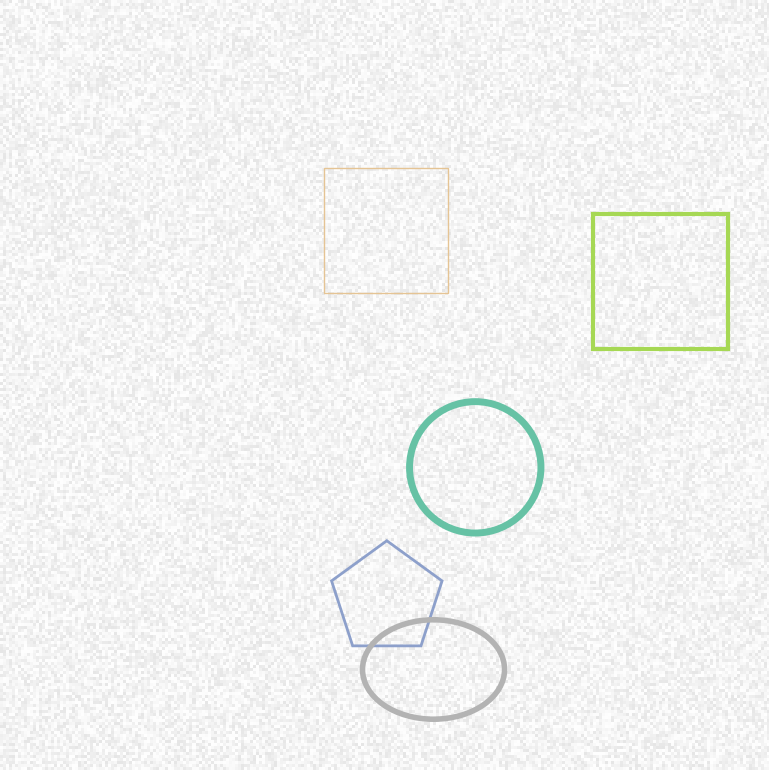[{"shape": "circle", "thickness": 2.5, "radius": 0.43, "center": [0.617, 0.393]}, {"shape": "pentagon", "thickness": 1, "radius": 0.38, "center": [0.502, 0.222]}, {"shape": "square", "thickness": 1.5, "radius": 0.44, "center": [0.858, 0.635]}, {"shape": "square", "thickness": 0.5, "radius": 0.4, "center": [0.502, 0.701]}, {"shape": "oval", "thickness": 2, "radius": 0.46, "center": [0.563, 0.131]}]